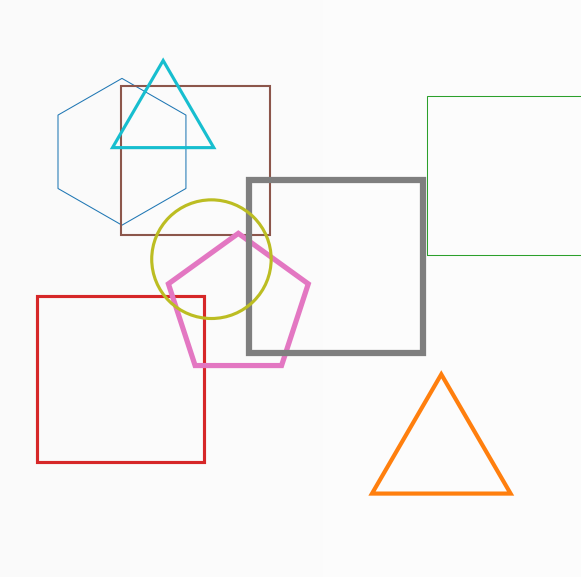[{"shape": "hexagon", "thickness": 0.5, "radius": 0.64, "center": [0.21, 0.736]}, {"shape": "triangle", "thickness": 2, "radius": 0.69, "center": [0.759, 0.213]}, {"shape": "square", "thickness": 0.5, "radius": 0.69, "center": [0.872, 0.695]}, {"shape": "square", "thickness": 1.5, "radius": 0.72, "center": [0.208, 0.343]}, {"shape": "square", "thickness": 1, "radius": 0.64, "center": [0.336, 0.722]}, {"shape": "pentagon", "thickness": 2.5, "radius": 0.63, "center": [0.41, 0.469]}, {"shape": "square", "thickness": 3, "radius": 0.75, "center": [0.578, 0.538]}, {"shape": "circle", "thickness": 1.5, "radius": 0.51, "center": [0.364, 0.55]}, {"shape": "triangle", "thickness": 1.5, "radius": 0.5, "center": [0.281, 0.794]}]